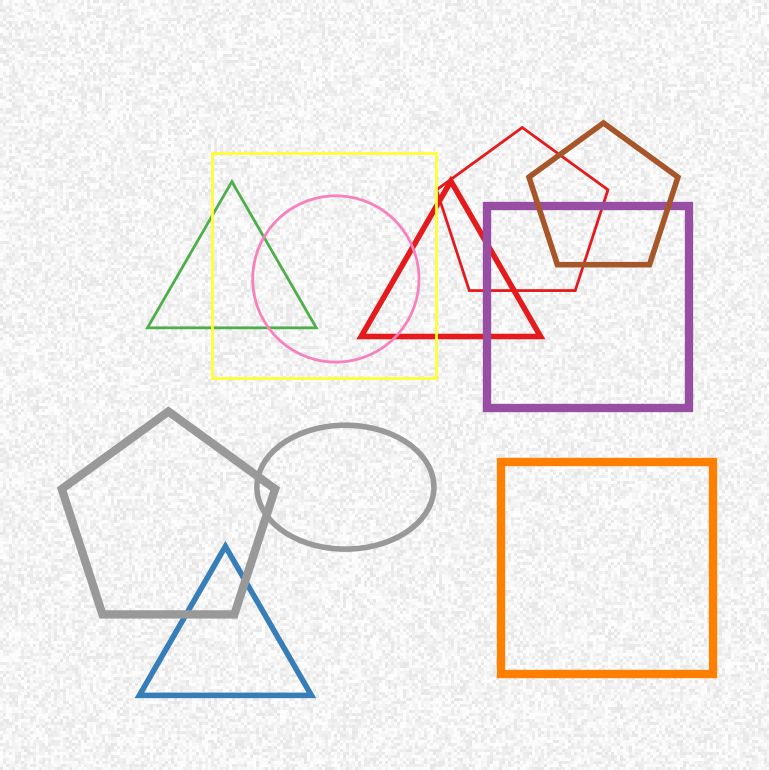[{"shape": "triangle", "thickness": 2, "radius": 0.67, "center": [0.586, 0.63]}, {"shape": "pentagon", "thickness": 1, "radius": 0.59, "center": [0.678, 0.717]}, {"shape": "triangle", "thickness": 2, "radius": 0.64, "center": [0.293, 0.161]}, {"shape": "triangle", "thickness": 1, "radius": 0.63, "center": [0.301, 0.638]}, {"shape": "square", "thickness": 3, "radius": 0.66, "center": [0.764, 0.602]}, {"shape": "square", "thickness": 3, "radius": 0.69, "center": [0.789, 0.263]}, {"shape": "square", "thickness": 1, "radius": 0.73, "center": [0.421, 0.655]}, {"shape": "pentagon", "thickness": 2, "radius": 0.51, "center": [0.784, 0.739]}, {"shape": "circle", "thickness": 1, "radius": 0.54, "center": [0.436, 0.638]}, {"shape": "oval", "thickness": 2, "radius": 0.57, "center": [0.449, 0.367]}, {"shape": "pentagon", "thickness": 3, "radius": 0.73, "center": [0.219, 0.32]}]